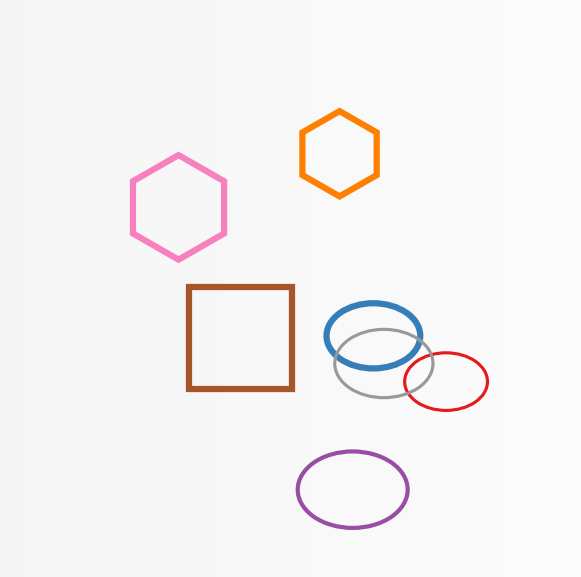[{"shape": "oval", "thickness": 1.5, "radius": 0.36, "center": [0.767, 0.338]}, {"shape": "oval", "thickness": 3, "radius": 0.4, "center": [0.642, 0.418]}, {"shape": "oval", "thickness": 2, "radius": 0.47, "center": [0.607, 0.151]}, {"shape": "hexagon", "thickness": 3, "radius": 0.37, "center": [0.584, 0.733]}, {"shape": "square", "thickness": 3, "radius": 0.44, "center": [0.414, 0.414]}, {"shape": "hexagon", "thickness": 3, "radius": 0.45, "center": [0.307, 0.64]}, {"shape": "oval", "thickness": 1.5, "radius": 0.42, "center": [0.66, 0.37]}]